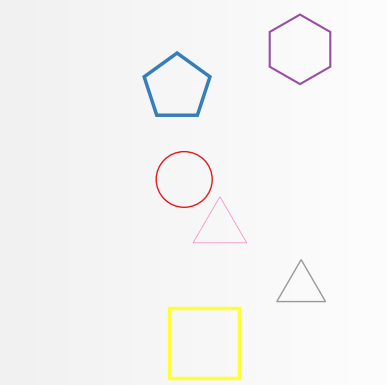[{"shape": "circle", "thickness": 1, "radius": 0.36, "center": [0.475, 0.534]}, {"shape": "pentagon", "thickness": 2.5, "radius": 0.45, "center": [0.457, 0.773]}, {"shape": "hexagon", "thickness": 1.5, "radius": 0.45, "center": [0.774, 0.872]}, {"shape": "square", "thickness": 2.5, "radius": 0.45, "center": [0.527, 0.108]}, {"shape": "triangle", "thickness": 0.5, "radius": 0.4, "center": [0.568, 0.409]}, {"shape": "triangle", "thickness": 1, "radius": 0.36, "center": [0.777, 0.253]}]